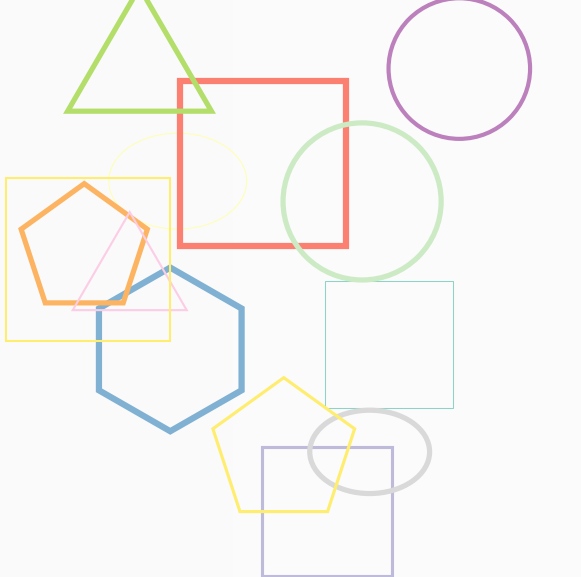[{"shape": "square", "thickness": 0.5, "radius": 0.55, "center": [0.669, 0.403]}, {"shape": "oval", "thickness": 0.5, "radius": 0.59, "center": [0.306, 0.685]}, {"shape": "square", "thickness": 1.5, "radius": 0.56, "center": [0.562, 0.113]}, {"shape": "square", "thickness": 3, "radius": 0.72, "center": [0.453, 0.716]}, {"shape": "hexagon", "thickness": 3, "radius": 0.71, "center": [0.293, 0.394]}, {"shape": "pentagon", "thickness": 2.5, "radius": 0.57, "center": [0.145, 0.567]}, {"shape": "triangle", "thickness": 2.5, "radius": 0.71, "center": [0.24, 0.878]}, {"shape": "triangle", "thickness": 1, "radius": 0.57, "center": [0.223, 0.519]}, {"shape": "oval", "thickness": 2.5, "radius": 0.52, "center": [0.636, 0.217]}, {"shape": "circle", "thickness": 2, "radius": 0.61, "center": [0.79, 0.88]}, {"shape": "circle", "thickness": 2.5, "radius": 0.68, "center": [0.623, 0.65]}, {"shape": "square", "thickness": 1, "radius": 0.7, "center": [0.152, 0.55]}, {"shape": "pentagon", "thickness": 1.5, "radius": 0.64, "center": [0.488, 0.217]}]